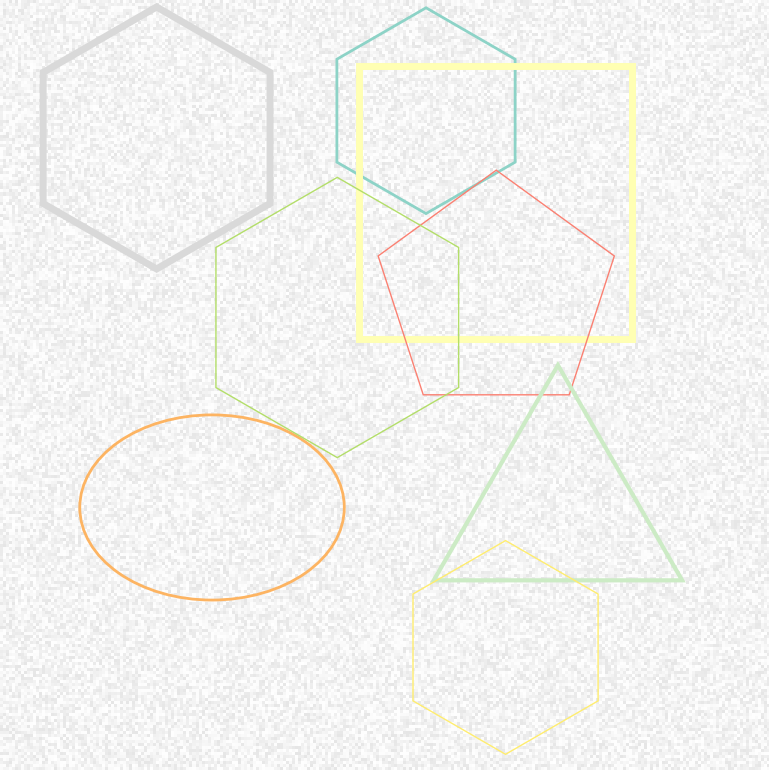[{"shape": "hexagon", "thickness": 1, "radius": 0.67, "center": [0.553, 0.856]}, {"shape": "square", "thickness": 2.5, "radius": 0.88, "center": [0.644, 0.737]}, {"shape": "pentagon", "thickness": 0.5, "radius": 0.81, "center": [0.644, 0.618]}, {"shape": "oval", "thickness": 1, "radius": 0.86, "center": [0.275, 0.341]}, {"shape": "hexagon", "thickness": 0.5, "radius": 0.91, "center": [0.438, 0.588]}, {"shape": "hexagon", "thickness": 2.5, "radius": 0.85, "center": [0.203, 0.821]}, {"shape": "triangle", "thickness": 1.5, "radius": 0.93, "center": [0.725, 0.339]}, {"shape": "hexagon", "thickness": 0.5, "radius": 0.69, "center": [0.657, 0.159]}]